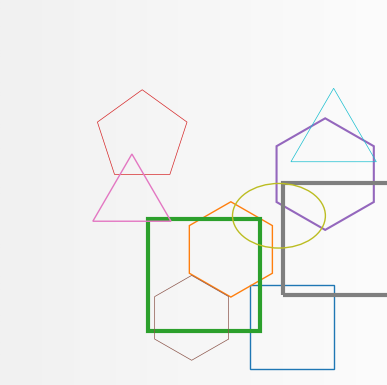[{"shape": "square", "thickness": 1, "radius": 0.54, "center": [0.754, 0.151]}, {"shape": "hexagon", "thickness": 1, "radius": 0.62, "center": [0.596, 0.352]}, {"shape": "square", "thickness": 3, "radius": 0.72, "center": [0.527, 0.285]}, {"shape": "pentagon", "thickness": 0.5, "radius": 0.61, "center": [0.367, 0.645]}, {"shape": "hexagon", "thickness": 1.5, "radius": 0.72, "center": [0.839, 0.548]}, {"shape": "hexagon", "thickness": 0.5, "radius": 0.55, "center": [0.495, 0.174]}, {"shape": "triangle", "thickness": 1, "radius": 0.58, "center": [0.34, 0.484]}, {"shape": "square", "thickness": 3, "radius": 0.72, "center": [0.876, 0.379]}, {"shape": "oval", "thickness": 1, "radius": 0.6, "center": [0.72, 0.44]}, {"shape": "triangle", "thickness": 0.5, "radius": 0.64, "center": [0.861, 0.643]}]